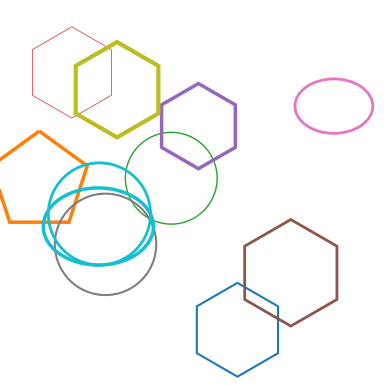[{"shape": "hexagon", "thickness": 1.5, "radius": 0.61, "center": [0.617, 0.143]}, {"shape": "pentagon", "thickness": 2.5, "radius": 0.65, "center": [0.102, 0.529]}, {"shape": "circle", "thickness": 1, "radius": 0.6, "center": [0.445, 0.537]}, {"shape": "hexagon", "thickness": 0.5, "radius": 0.59, "center": [0.187, 0.812]}, {"shape": "hexagon", "thickness": 2.5, "radius": 0.55, "center": [0.515, 0.672]}, {"shape": "hexagon", "thickness": 2, "radius": 0.69, "center": [0.755, 0.291]}, {"shape": "oval", "thickness": 2, "radius": 0.51, "center": [0.867, 0.724]}, {"shape": "circle", "thickness": 1.5, "radius": 0.66, "center": [0.274, 0.365]}, {"shape": "hexagon", "thickness": 3, "radius": 0.62, "center": [0.304, 0.767]}, {"shape": "circle", "thickness": 2, "radius": 0.66, "center": [0.258, 0.444]}, {"shape": "oval", "thickness": 2.5, "radius": 0.72, "center": [0.256, 0.412]}]